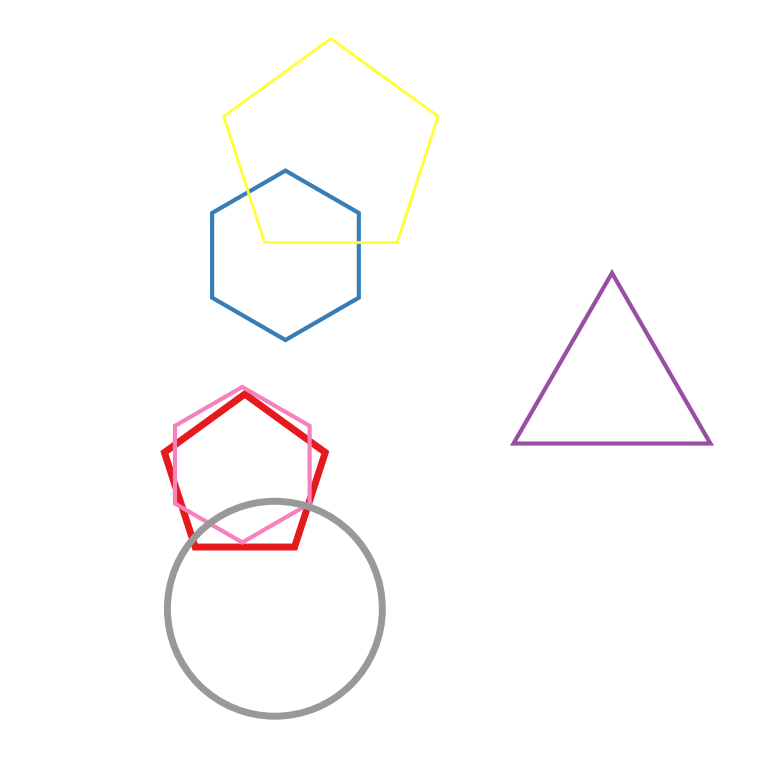[{"shape": "pentagon", "thickness": 2.5, "radius": 0.55, "center": [0.318, 0.378]}, {"shape": "hexagon", "thickness": 1.5, "radius": 0.55, "center": [0.371, 0.668]}, {"shape": "triangle", "thickness": 1.5, "radius": 0.74, "center": [0.795, 0.498]}, {"shape": "pentagon", "thickness": 1, "radius": 0.73, "center": [0.43, 0.804]}, {"shape": "hexagon", "thickness": 1.5, "radius": 0.5, "center": [0.315, 0.396]}, {"shape": "circle", "thickness": 2.5, "radius": 0.7, "center": [0.357, 0.209]}]